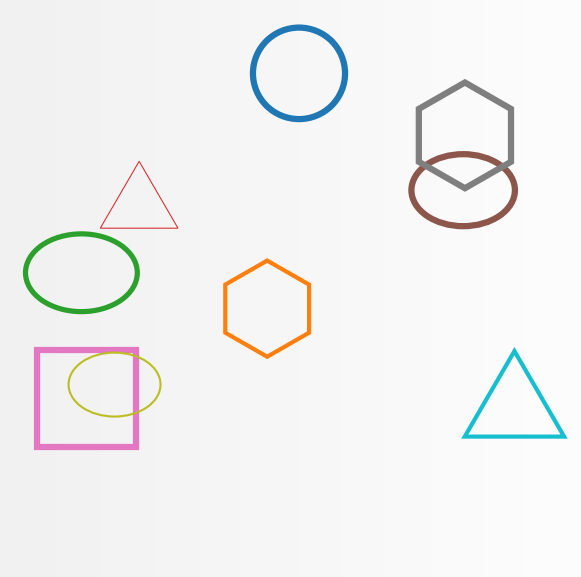[{"shape": "circle", "thickness": 3, "radius": 0.4, "center": [0.514, 0.872]}, {"shape": "hexagon", "thickness": 2, "radius": 0.42, "center": [0.46, 0.465]}, {"shape": "oval", "thickness": 2.5, "radius": 0.48, "center": [0.14, 0.527]}, {"shape": "triangle", "thickness": 0.5, "radius": 0.39, "center": [0.239, 0.643]}, {"shape": "oval", "thickness": 3, "radius": 0.45, "center": [0.797, 0.67]}, {"shape": "square", "thickness": 3, "radius": 0.42, "center": [0.149, 0.309]}, {"shape": "hexagon", "thickness": 3, "radius": 0.46, "center": [0.8, 0.765]}, {"shape": "oval", "thickness": 1, "radius": 0.4, "center": [0.197, 0.333]}, {"shape": "triangle", "thickness": 2, "radius": 0.49, "center": [0.885, 0.292]}]